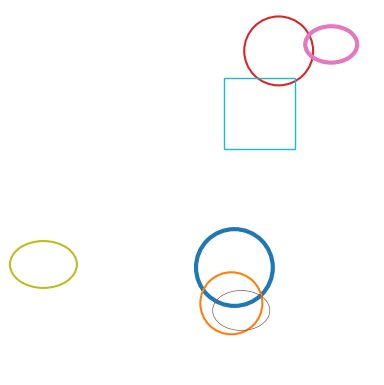[{"shape": "circle", "thickness": 3, "radius": 0.5, "center": [0.609, 0.305]}, {"shape": "circle", "thickness": 1.5, "radius": 0.4, "center": [0.601, 0.212]}, {"shape": "circle", "thickness": 1.5, "radius": 0.45, "center": [0.724, 0.868]}, {"shape": "oval", "thickness": 0.5, "radius": 0.37, "center": [0.627, 0.194]}, {"shape": "oval", "thickness": 3, "radius": 0.34, "center": [0.86, 0.885]}, {"shape": "oval", "thickness": 1.5, "radius": 0.43, "center": [0.113, 0.313]}, {"shape": "square", "thickness": 1, "radius": 0.46, "center": [0.674, 0.705]}]